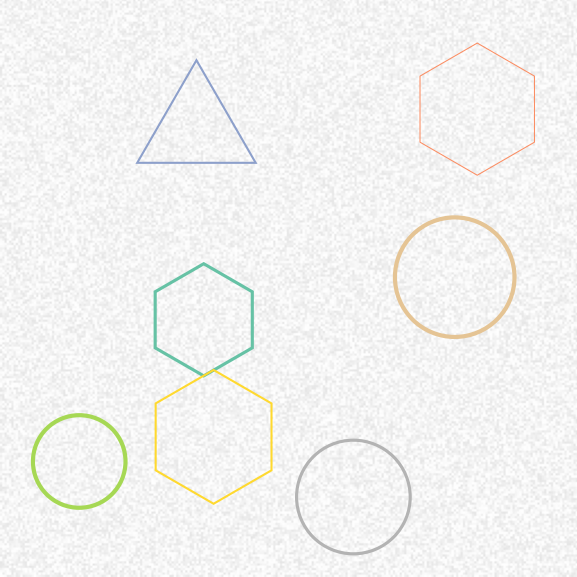[{"shape": "hexagon", "thickness": 1.5, "radius": 0.49, "center": [0.353, 0.445]}, {"shape": "hexagon", "thickness": 0.5, "radius": 0.57, "center": [0.826, 0.81]}, {"shape": "triangle", "thickness": 1, "radius": 0.59, "center": [0.34, 0.776]}, {"shape": "circle", "thickness": 2, "radius": 0.4, "center": [0.137, 0.2]}, {"shape": "hexagon", "thickness": 1, "radius": 0.58, "center": [0.37, 0.243]}, {"shape": "circle", "thickness": 2, "radius": 0.52, "center": [0.787, 0.519]}, {"shape": "circle", "thickness": 1.5, "radius": 0.49, "center": [0.612, 0.139]}]